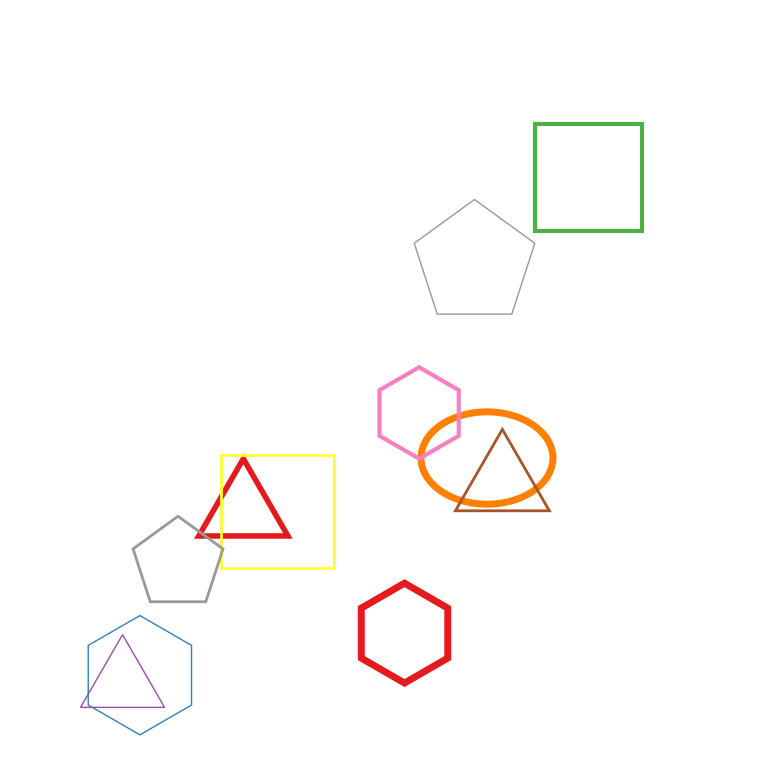[{"shape": "triangle", "thickness": 2, "radius": 0.33, "center": [0.316, 0.337]}, {"shape": "hexagon", "thickness": 2.5, "radius": 0.32, "center": [0.525, 0.178]}, {"shape": "hexagon", "thickness": 0.5, "radius": 0.39, "center": [0.182, 0.123]}, {"shape": "square", "thickness": 1.5, "radius": 0.35, "center": [0.764, 0.769]}, {"shape": "triangle", "thickness": 0.5, "radius": 0.31, "center": [0.159, 0.113]}, {"shape": "oval", "thickness": 2.5, "radius": 0.43, "center": [0.632, 0.405]}, {"shape": "square", "thickness": 1, "radius": 0.37, "center": [0.36, 0.336]}, {"shape": "triangle", "thickness": 1, "radius": 0.35, "center": [0.652, 0.372]}, {"shape": "hexagon", "thickness": 1.5, "radius": 0.3, "center": [0.544, 0.464]}, {"shape": "pentagon", "thickness": 1, "radius": 0.31, "center": [0.231, 0.268]}, {"shape": "pentagon", "thickness": 0.5, "radius": 0.41, "center": [0.616, 0.659]}]